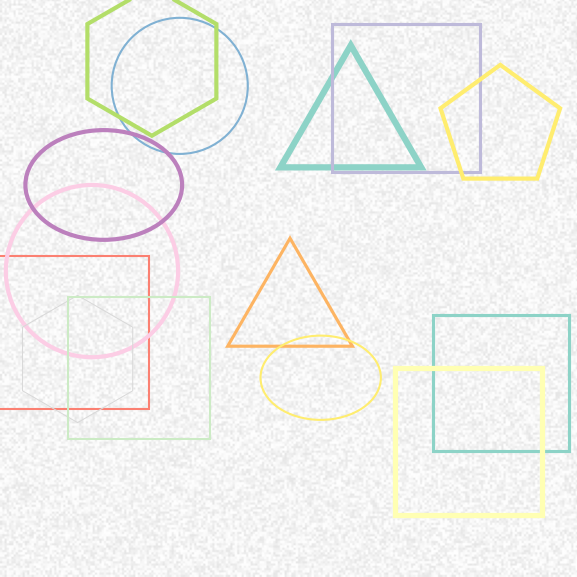[{"shape": "square", "thickness": 1.5, "radius": 0.59, "center": [0.868, 0.336]}, {"shape": "triangle", "thickness": 3, "radius": 0.7, "center": [0.607, 0.78]}, {"shape": "square", "thickness": 2.5, "radius": 0.64, "center": [0.811, 0.235]}, {"shape": "square", "thickness": 1.5, "radius": 0.64, "center": [0.704, 0.83]}, {"shape": "square", "thickness": 1, "radius": 0.66, "center": [0.125, 0.424]}, {"shape": "circle", "thickness": 1, "radius": 0.59, "center": [0.311, 0.85]}, {"shape": "triangle", "thickness": 1.5, "radius": 0.62, "center": [0.502, 0.462]}, {"shape": "hexagon", "thickness": 2, "radius": 0.64, "center": [0.263, 0.893]}, {"shape": "circle", "thickness": 2, "radius": 0.75, "center": [0.159, 0.53]}, {"shape": "hexagon", "thickness": 0.5, "radius": 0.55, "center": [0.134, 0.378]}, {"shape": "oval", "thickness": 2, "radius": 0.68, "center": [0.18, 0.679]}, {"shape": "square", "thickness": 1, "radius": 0.62, "center": [0.241, 0.362]}, {"shape": "pentagon", "thickness": 2, "radius": 0.54, "center": [0.866, 0.778]}, {"shape": "oval", "thickness": 1, "radius": 0.52, "center": [0.555, 0.345]}]